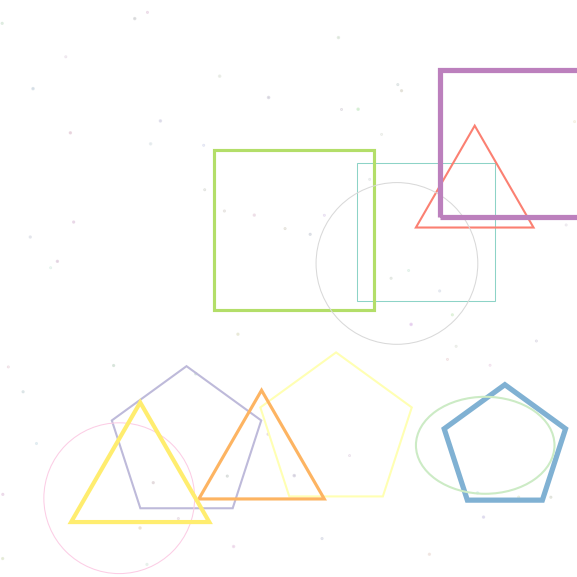[{"shape": "square", "thickness": 0.5, "radius": 0.6, "center": [0.737, 0.597]}, {"shape": "pentagon", "thickness": 1, "radius": 0.69, "center": [0.582, 0.251]}, {"shape": "pentagon", "thickness": 1, "radius": 0.68, "center": [0.323, 0.229]}, {"shape": "triangle", "thickness": 1, "radius": 0.59, "center": [0.822, 0.664]}, {"shape": "pentagon", "thickness": 2.5, "radius": 0.55, "center": [0.874, 0.222]}, {"shape": "triangle", "thickness": 1.5, "radius": 0.63, "center": [0.453, 0.198]}, {"shape": "square", "thickness": 1.5, "radius": 0.69, "center": [0.508, 0.601]}, {"shape": "circle", "thickness": 0.5, "radius": 0.65, "center": [0.206, 0.136]}, {"shape": "circle", "thickness": 0.5, "radius": 0.7, "center": [0.687, 0.543]}, {"shape": "square", "thickness": 2.5, "radius": 0.64, "center": [0.89, 0.75]}, {"shape": "oval", "thickness": 1, "radius": 0.6, "center": [0.84, 0.228]}, {"shape": "triangle", "thickness": 2, "radius": 0.69, "center": [0.243, 0.164]}]